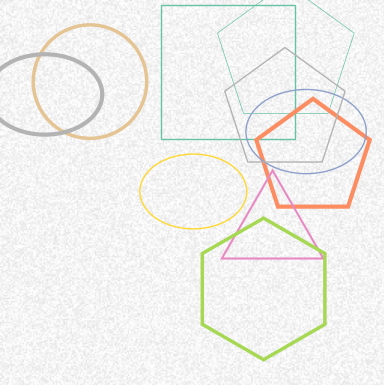[{"shape": "pentagon", "thickness": 0.5, "radius": 0.93, "center": [0.742, 0.856]}, {"shape": "square", "thickness": 1, "radius": 0.87, "center": [0.593, 0.814]}, {"shape": "pentagon", "thickness": 3, "radius": 0.77, "center": [0.813, 0.589]}, {"shape": "oval", "thickness": 1, "radius": 0.78, "center": [0.795, 0.658]}, {"shape": "triangle", "thickness": 1.5, "radius": 0.76, "center": [0.708, 0.405]}, {"shape": "hexagon", "thickness": 2.5, "radius": 0.92, "center": [0.685, 0.25]}, {"shape": "oval", "thickness": 1, "radius": 0.69, "center": [0.502, 0.503]}, {"shape": "circle", "thickness": 2.5, "radius": 0.74, "center": [0.234, 0.788]}, {"shape": "pentagon", "thickness": 1, "radius": 0.82, "center": [0.74, 0.712]}, {"shape": "oval", "thickness": 3, "radius": 0.75, "center": [0.116, 0.755]}]